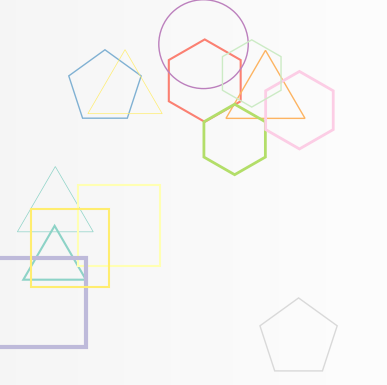[{"shape": "triangle", "thickness": 1.5, "radius": 0.47, "center": [0.141, 0.32]}, {"shape": "triangle", "thickness": 0.5, "radius": 0.57, "center": [0.143, 0.454]}, {"shape": "square", "thickness": 1.5, "radius": 0.53, "center": [0.308, 0.414]}, {"shape": "square", "thickness": 3, "radius": 0.58, "center": [0.107, 0.214]}, {"shape": "hexagon", "thickness": 1.5, "radius": 0.54, "center": [0.528, 0.791]}, {"shape": "pentagon", "thickness": 1, "radius": 0.49, "center": [0.271, 0.772]}, {"shape": "triangle", "thickness": 1, "radius": 0.59, "center": [0.685, 0.751]}, {"shape": "hexagon", "thickness": 2, "radius": 0.46, "center": [0.606, 0.638]}, {"shape": "hexagon", "thickness": 2, "radius": 0.5, "center": [0.773, 0.714]}, {"shape": "pentagon", "thickness": 1, "radius": 0.52, "center": [0.771, 0.121]}, {"shape": "circle", "thickness": 1, "radius": 0.58, "center": [0.525, 0.885]}, {"shape": "hexagon", "thickness": 1, "radius": 0.44, "center": [0.65, 0.809]}, {"shape": "square", "thickness": 1.5, "radius": 0.51, "center": [0.18, 0.355]}, {"shape": "triangle", "thickness": 0.5, "radius": 0.55, "center": [0.323, 0.76]}]